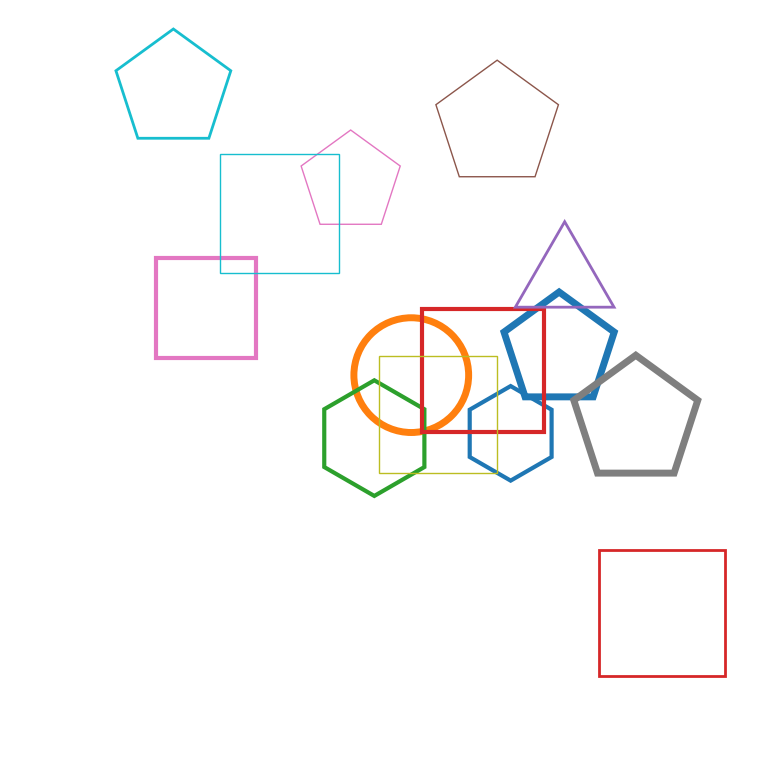[{"shape": "pentagon", "thickness": 2.5, "radius": 0.38, "center": [0.726, 0.545]}, {"shape": "hexagon", "thickness": 1.5, "radius": 0.31, "center": [0.663, 0.437]}, {"shape": "circle", "thickness": 2.5, "radius": 0.37, "center": [0.534, 0.513]}, {"shape": "hexagon", "thickness": 1.5, "radius": 0.38, "center": [0.486, 0.431]}, {"shape": "square", "thickness": 1.5, "radius": 0.4, "center": [0.627, 0.519]}, {"shape": "square", "thickness": 1, "radius": 0.41, "center": [0.86, 0.204]}, {"shape": "triangle", "thickness": 1, "radius": 0.37, "center": [0.733, 0.638]}, {"shape": "pentagon", "thickness": 0.5, "radius": 0.42, "center": [0.646, 0.838]}, {"shape": "pentagon", "thickness": 0.5, "radius": 0.34, "center": [0.455, 0.763]}, {"shape": "square", "thickness": 1.5, "radius": 0.33, "center": [0.267, 0.6]}, {"shape": "pentagon", "thickness": 2.5, "radius": 0.42, "center": [0.826, 0.454]}, {"shape": "square", "thickness": 0.5, "radius": 0.38, "center": [0.569, 0.462]}, {"shape": "pentagon", "thickness": 1, "radius": 0.39, "center": [0.225, 0.884]}, {"shape": "square", "thickness": 0.5, "radius": 0.38, "center": [0.363, 0.723]}]